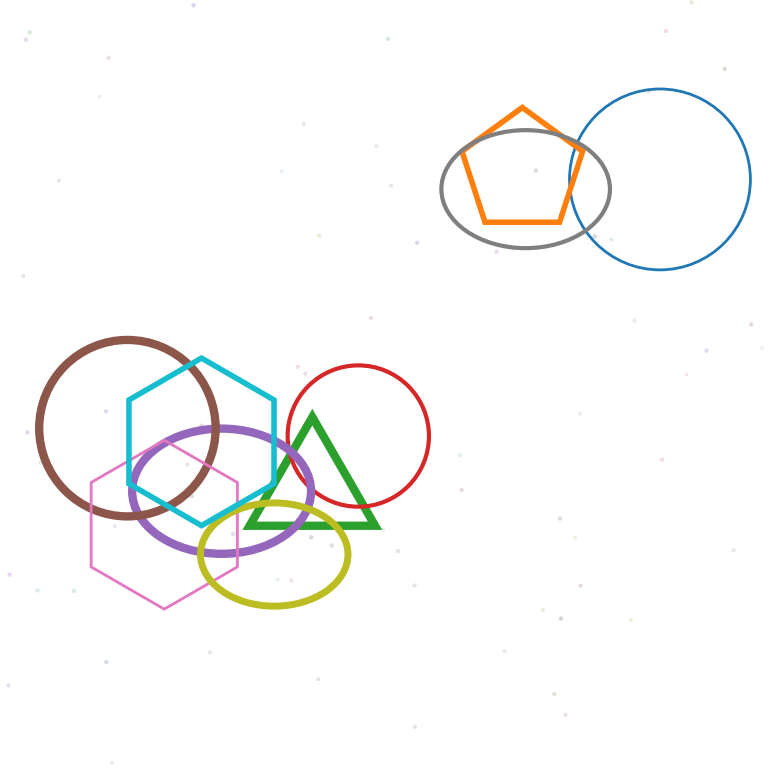[{"shape": "circle", "thickness": 1, "radius": 0.59, "center": [0.857, 0.767]}, {"shape": "pentagon", "thickness": 2, "radius": 0.41, "center": [0.678, 0.778]}, {"shape": "triangle", "thickness": 3, "radius": 0.47, "center": [0.406, 0.364]}, {"shape": "circle", "thickness": 1.5, "radius": 0.46, "center": [0.465, 0.434]}, {"shape": "oval", "thickness": 3, "radius": 0.58, "center": [0.288, 0.362]}, {"shape": "circle", "thickness": 3, "radius": 0.57, "center": [0.165, 0.444]}, {"shape": "hexagon", "thickness": 1, "radius": 0.55, "center": [0.213, 0.319]}, {"shape": "oval", "thickness": 1.5, "radius": 0.55, "center": [0.683, 0.754]}, {"shape": "oval", "thickness": 2.5, "radius": 0.48, "center": [0.356, 0.28]}, {"shape": "hexagon", "thickness": 2, "radius": 0.54, "center": [0.262, 0.426]}]